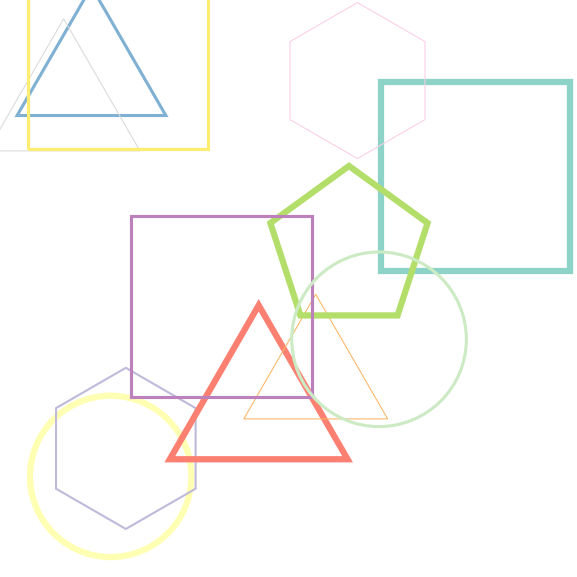[{"shape": "square", "thickness": 3, "radius": 0.82, "center": [0.823, 0.694]}, {"shape": "circle", "thickness": 3, "radius": 0.7, "center": [0.192, 0.174]}, {"shape": "hexagon", "thickness": 1, "radius": 0.7, "center": [0.218, 0.223]}, {"shape": "triangle", "thickness": 3, "radius": 0.89, "center": [0.448, 0.293]}, {"shape": "triangle", "thickness": 1.5, "radius": 0.74, "center": [0.158, 0.873]}, {"shape": "triangle", "thickness": 0.5, "radius": 0.72, "center": [0.547, 0.346]}, {"shape": "pentagon", "thickness": 3, "radius": 0.72, "center": [0.604, 0.569]}, {"shape": "hexagon", "thickness": 0.5, "radius": 0.68, "center": [0.619, 0.86]}, {"shape": "triangle", "thickness": 0.5, "radius": 0.76, "center": [0.11, 0.814]}, {"shape": "square", "thickness": 1.5, "radius": 0.78, "center": [0.383, 0.468]}, {"shape": "circle", "thickness": 1.5, "radius": 0.76, "center": [0.656, 0.412]}, {"shape": "square", "thickness": 1.5, "radius": 0.78, "center": [0.205, 0.896]}]